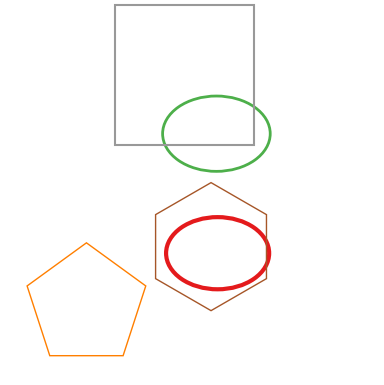[{"shape": "oval", "thickness": 3, "radius": 0.67, "center": [0.565, 0.342]}, {"shape": "oval", "thickness": 2, "radius": 0.7, "center": [0.562, 0.653]}, {"shape": "pentagon", "thickness": 1, "radius": 0.81, "center": [0.225, 0.207]}, {"shape": "hexagon", "thickness": 1, "radius": 0.83, "center": [0.548, 0.359]}, {"shape": "square", "thickness": 1.5, "radius": 0.91, "center": [0.48, 0.805]}]